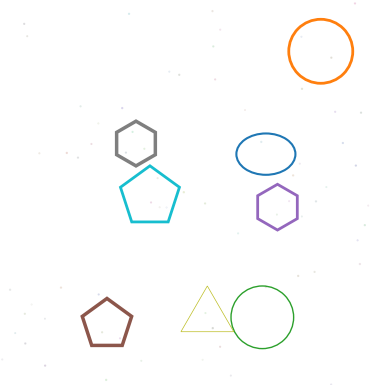[{"shape": "oval", "thickness": 1.5, "radius": 0.38, "center": [0.691, 0.6]}, {"shape": "circle", "thickness": 2, "radius": 0.42, "center": [0.833, 0.867]}, {"shape": "circle", "thickness": 1, "radius": 0.41, "center": [0.681, 0.176]}, {"shape": "hexagon", "thickness": 2, "radius": 0.3, "center": [0.721, 0.462]}, {"shape": "pentagon", "thickness": 2.5, "radius": 0.34, "center": [0.278, 0.157]}, {"shape": "hexagon", "thickness": 2.5, "radius": 0.29, "center": [0.353, 0.627]}, {"shape": "triangle", "thickness": 0.5, "radius": 0.4, "center": [0.539, 0.178]}, {"shape": "pentagon", "thickness": 2, "radius": 0.4, "center": [0.389, 0.489]}]